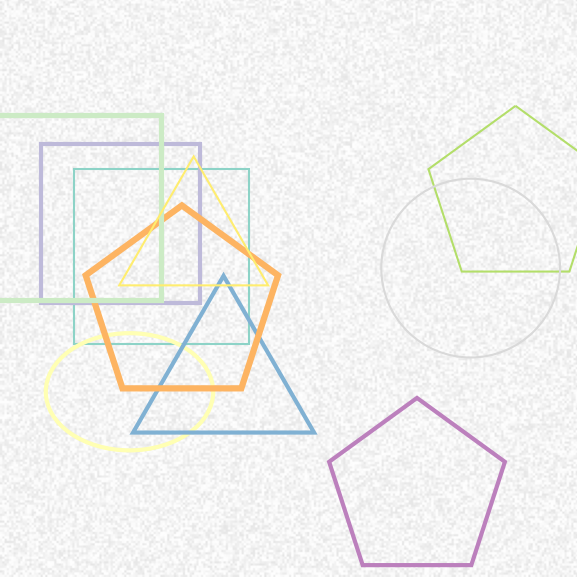[{"shape": "square", "thickness": 1, "radius": 0.76, "center": [0.28, 0.555]}, {"shape": "oval", "thickness": 2, "radius": 0.72, "center": [0.224, 0.321]}, {"shape": "square", "thickness": 2, "radius": 0.69, "center": [0.209, 0.612]}, {"shape": "triangle", "thickness": 2, "radius": 0.9, "center": [0.387, 0.341]}, {"shape": "pentagon", "thickness": 3, "radius": 0.88, "center": [0.315, 0.468]}, {"shape": "pentagon", "thickness": 1, "radius": 0.79, "center": [0.893, 0.657]}, {"shape": "circle", "thickness": 1, "radius": 0.77, "center": [0.815, 0.535]}, {"shape": "pentagon", "thickness": 2, "radius": 0.8, "center": [0.722, 0.15]}, {"shape": "square", "thickness": 2.5, "radius": 0.8, "center": [0.119, 0.64]}, {"shape": "triangle", "thickness": 1, "radius": 0.74, "center": [0.335, 0.579]}]